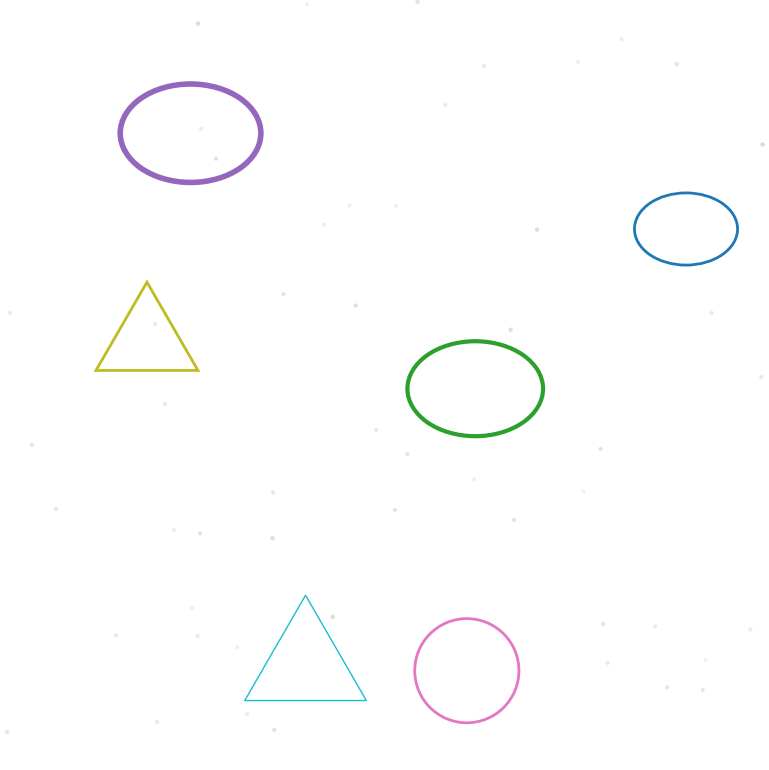[{"shape": "oval", "thickness": 1, "radius": 0.33, "center": [0.891, 0.703]}, {"shape": "oval", "thickness": 1.5, "radius": 0.44, "center": [0.617, 0.495]}, {"shape": "oval", "thickness": 2, "radius": 0.46, "center": [0.247, 0.827]}, {"shape": "circle", "thickness": 1, "radius": 0.34, "center": [0.606, 0.129]}, {"shape": "triangle", "thickness": 1, "radius": 0.38, "center": [0.191, 0.557]}, {"shape": "triangle", "thickness": 0.5, "radius": 0.46, "center": [0.397, 0.136]}]